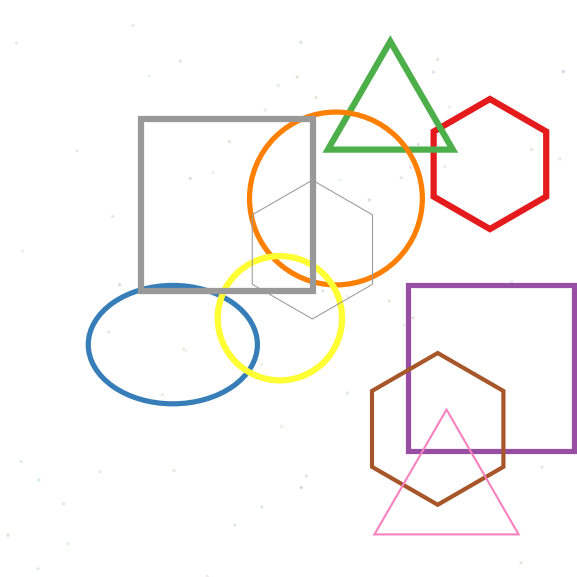[{"shape": "hexagon", "thickness": 3, "radius": 0.56, "center": [0.848, 0.715]}, {"shape": "oval", "thickness": 2.5, "radius": 0.73, "center": [0.299, 0.402]}, {"shape": "triangle", "thickness": 3, "radius": 0.62, "center": [0.676, 0.803]}, {"shape": "square", "thickness": 2.5, "radius": 0.72, "center": [0.85, 0.362]}, {"shape": "circle", "thickness": 2.5, "radius": 0.75, "center": [0.582, 0.655]}, {"shape": "circle", "thickness": 3, "radius": 0.54, "center": [0.485, 0.448]}, {"shape": "hexagon", "thickness": 2, "radius": 0.66, "center": [0.758, 0.256]}, {"shape": "triangle", "thickness": 1, "radius": 0.72, "center": [0.773, 0.146]}, {"shape": "hexagon", "thickness": 0.5, "radius": 0.6, "center": [0.541, 0.567]}, {"shape": "square", "thickness": 3, "radius": 0.74, "center": [0.393, 0.644]}]